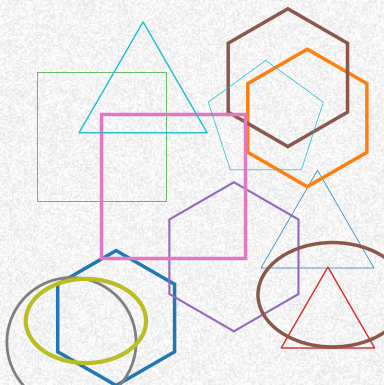[{"shape": "triangle", "thickness": 0.5, "radius": 0.85, "center": [0.825, 0.389]}, {"shape": "hexagon", "thickness": 2.5, "radius": 0.88, "center": [0.302, 0.174]}, {"shape": "hexagon", "thickness": 2.5, "radius": 0.89, "center": [0.798, 0.694]}, {"shape": "square", "thickness": 0.5, "radius": 0.84, "center": [0.263, 0.645]}, {"shape": "triangle", "thickness": 1, "radius": 0.7, "center": [0.852, 0.166]}, {"shape": "hexagon", "thickness": 1.5, "radius": 0.97, "center": [0.608, 0.333]}, {"shape": "hexagon", "thickness": 2.5, "radius": 0.89, "center": [0.748, 0.798]}, {"shape": "oval", "thickness": 2.5, "radius": 0.97, "center": [0.864, 0.234]}, {"shape": "square", "thickness": 2.5, "radius": 0.93, "center": [0.45, 0.516]}, {"shape": "circle", "thickness": 2, "radius": 0.84, "center": [0.186, 0.111]}, {"shape": "oval", "thickness": 3, "radius": 0.78, "center": [0.223, 0.166]}, {"shape": "triangle", "thickness": 1, "radius": 0.96, "center": [0.372, 0.751]}, {"shape": "pentagon", "thickness": 0.5, "radius": 0.79, "center": [0.69, 0.686]}]